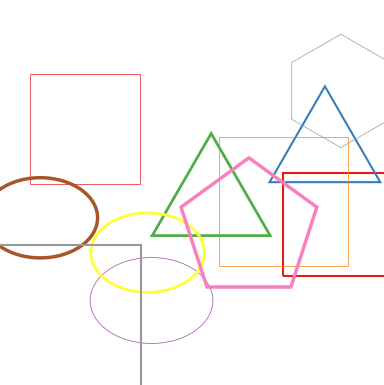[{"shape": "square", "thickness": 0.5, "radius": 0.72, "center": [0.22, 0.665]}, {"shape": "square", "thickness": 1.5, "radius": 0.67, "center": [0.869, 0.416]}, {"shape": "triangle", "thickness": 1.5, "radius": 0.83, "center": [0.844, 0.61]}, {"shape": "triangle", "thickness": 2, "radius": 0.88, "center": [0.549, 0.476]}, {"shape": "oval", "thickness": 0.5, "radius": 0.8, "center": [0.394, 0.219]}, {"shape": "square", "thickness": 0.5, "radius": 0.84, "center": [0.737, 0.476]}, {"shape": "oval", "thickness": 2, "radius": 0.74, "center": [0.383, 0.344]}, {"shape": "oval", "thickness": 2.5, "radius": 0.74, "center": [0.105, 0.434]}, {"shape": "pentagon", "thickness": 2.5, "radius": 0.93, "center": [0.647, 0.405]}, {"shape": "square", "thickness": 1.5, "radius": 0.98, "center": [0.169, 0.168]}, {"shape": "hexagon", "thickness": 0.5, "radius": 0.74, "center": [0.885, 0.764]}]